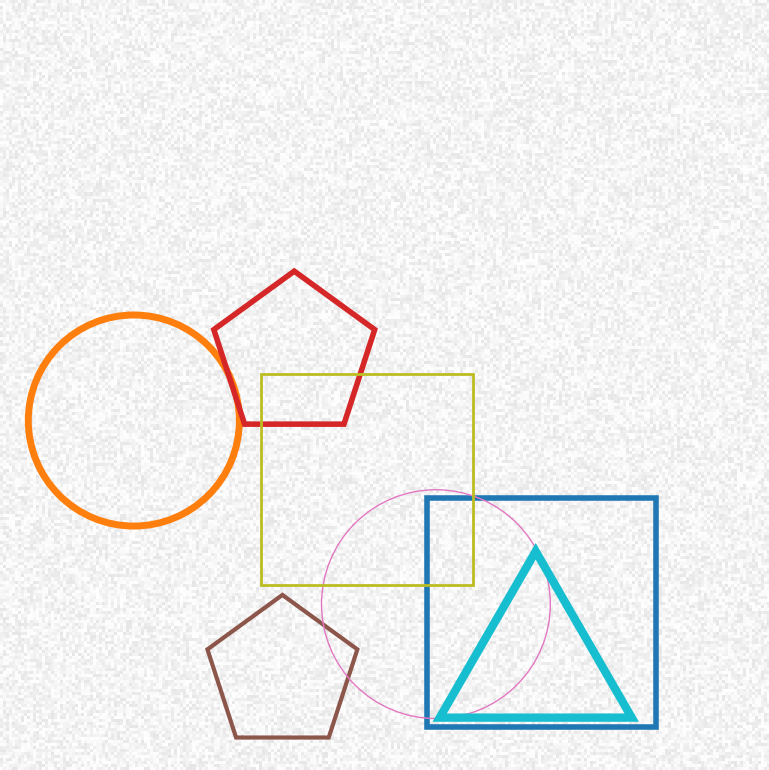[{"shape": "square", "thickness": 2, "radius": 0.74, "center": [0.703, 0.204]}, {"shape": "circle", "thickness": 2.5, "radius": 0.69, "center": [0.174, 0.454]}, {"shape": "pentagon", "thickness": 2, "radius": 0.55, "center": [0.382, 0.538]}, {"shape": "pentagon", "thickness": 1.5, "radius": 0.51, "center": [0.367, 0.125]}, {"shape": "circle", "thickness": 0.5, "radius": 0.74, "center": [0.566, 0.215]}, {"shape": "square", "thickness": 1, "radius": 0.69, "center": [0.477, 0.377]}, {"shape": "triangle", "thickness": 3, "radius": 0.72, "center": [0.696, 0.14]}]